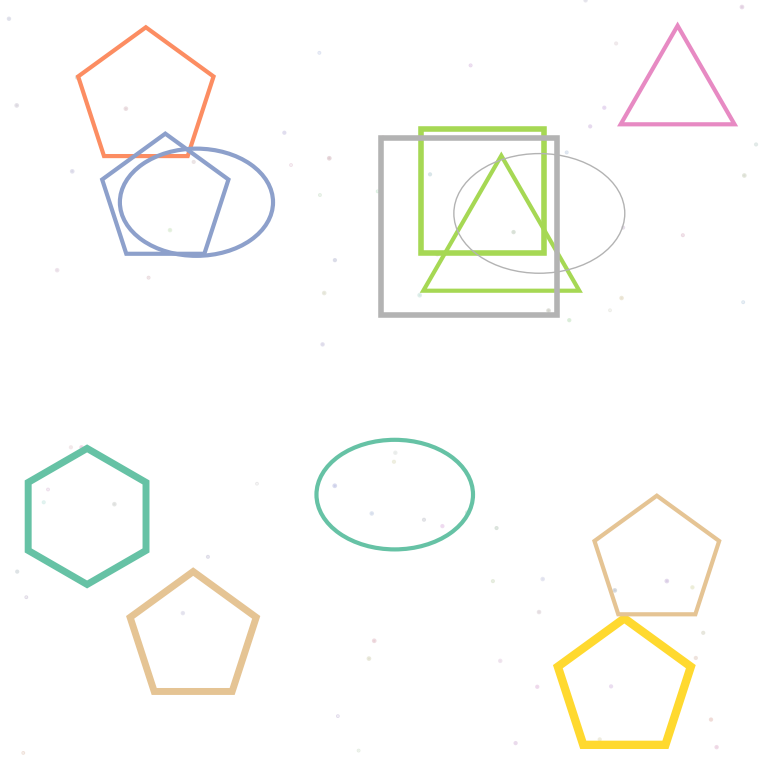[{"shape": "hexagon", "thickness": 2.5, "radius": 0.44, "center": [0.113, 0.329]}, {"shape": "oval", "thickness": 1.5, "radius": 0.51, "center": [0.513, 0.358]}, {"shape": "pentagon", "thickness": 1.5, "radius": 0.46, "center": [0.189, 0.872]}, {"shape": "oval", "thickness": 1.5, "radius": 0.5, "center": [0.255, 0.737]}, {"shape": "pentagon", "thickness": 1.5, "radius": 0.43, "center": [0.215, 0.74]}, {"shape": "triangle", "thickness": 1.5, "radius": 0.43, "center": [0.88, 0.881]}, {"shape": "square", "thickness": 2, "radius": 0.4, "center": [0.627, 0.752]}, {"shape": "triangle", "thickness": 1.5, "radius": 0.58, "center": [0.651, 0.681]}, {"shape": "pentagon", "thickness": 3, "radius": 0.45, "center": [0.811, 0.106]}, {"shape": "pentagon", "thickness": 1.5, "radius": 0.43, "center": [0.853, 0.271]}, {"shape": "pentagon", "thickness": 2.5, "radius": 0.43, "center": [0.251, 0.172]}, {"shape": "square", "thickness": 2, "radius": 0.57, "center": [0.609, 0.706]}, {"shape": "oval", "thickness": 0.5, "radius": 0.55, "center": [0.7, 0.723]}]